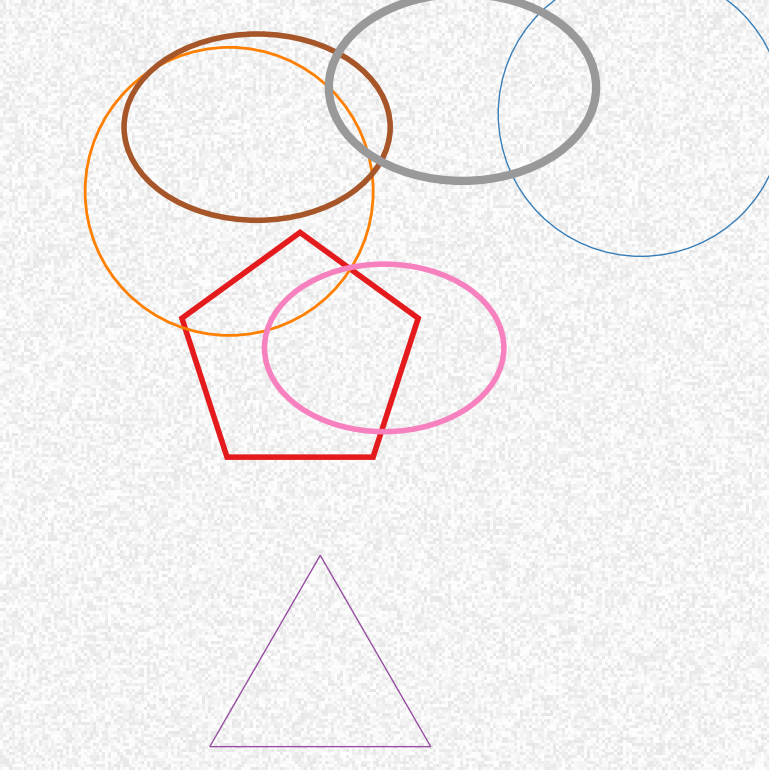[{"shape": "pentagon", "thickness": 2, "radius": 0.81, "center": [0.39, 0.537]}, {"shape": "circle", "thickness": 0.5, "radius": 0.93, "center": [0.832, 0.852]}, {"shape": "triangle", "thickness": 0.5, "radius": 0.83, "center": [0.416, 0.113]}, {"shape": "circle", "thickness": 1, "radius": 0.94, "center": [0.298, 0.751]}, {"shape": "oval", "thickness": 2, "radius": 0.86, "center": [0.334, 0.835]}, {"shape": "oval", "thickness": 2, "radius": 0.78, "center": [0.499, 0.548]}, {"shape": "oval", "thickness": 3, "radius": 0.87, "center": [0.601, 0.887]}]